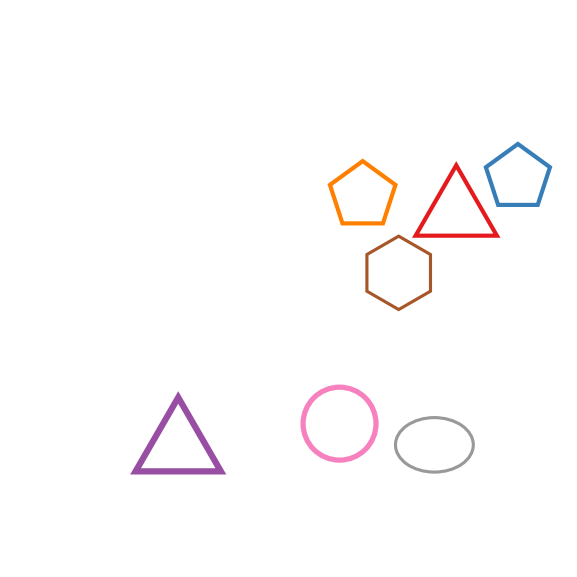[{"shape": "triangle", "thickness": 2, "radius": 0.41, "center": [0.79, 0.632]}, {"shape": "pentagon", "thickness": 2, "radius": 0.29, "center": [0.897, 0.692]}, {"shape": "triangle", "thickness": 3, "radius": 0.43, "center": [0.309, 0.226]}, {"shape": "pentagon", "thickness": 2, "radius": 0.3, "center": [0.628, 0.661]}, {"shape": "hexagon", "thickness": 1.5, "radius": 0.32, "center": [0.69, 0.527]}, {"shape": "circle", "thickness": 2.5, "radius": 0.32, "center": [0.588, 0.266]}, {"shape": "oval", "thickness": 1.5, "radius": 0.34, "center": [0.752, 0.229]}]